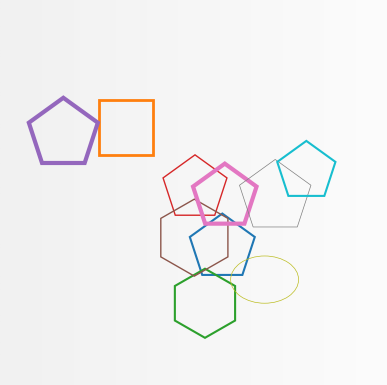[{"shape": "pentagon", "thickness": 1.5, "radius": 0.44, "center": [0.574, 0.357]}, {"shape": "square", "thickness": 2, "radius": 0.35, "center": [0.325, 0.669]}, {"shape": "hexagon", "thickness": 1.5, "radius": 0.45, "center": [0.529, 0.212]}, {"shape": "pentagon", "thickness": 1, "radius": 0.43, "center": [0.503, 0.511]}, {"shape": "pentagon", "thickness": 3, "radius": 0.47, "center": [0.163, 0.652]}, {"shape": "hexagon", "thickness": 1, "radius": 0.5, "center": [0.502, 0.383]}, {"shape": "pentagon", "thickness": 3, "radius": 0.43, "center": [0.58, 0.489]}, {"shape": "pentagon", "thickness": 0.5, "radius": 0.48, "center": [0.71, 0.489]}, {"shape": "oval", "thickness": 0.5, "radius": 0.44, "center": [0.683, 0.274]}, {"shape": "pentagon", "thickness": 1.5, "radius": 0.39, "center": [0.791, 0.555]}]